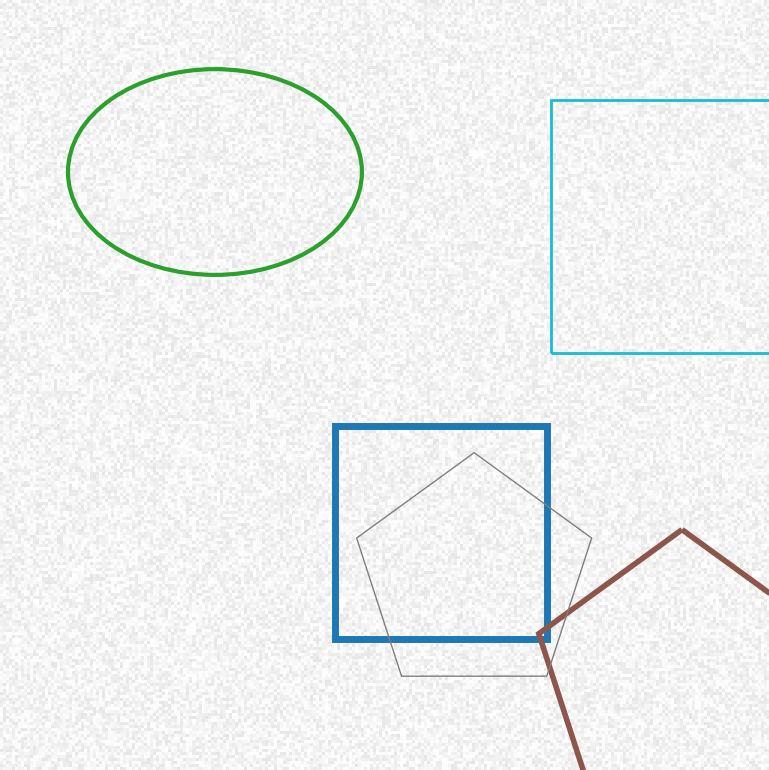[{"shape": "square", "thickness": 2.5, "radius": 0.69, "center": [0.573, 0.308]}, {"shape": "oval", "thickness": 1.5, "radius": 0.95, "center": [0.279, 0.777]}, {"shape": "pentagon", "thickness": 2, "radius": 0.98, "center": [0.886, 0.117]}, {"shape": "pentagon", "thickness": 0.5, "radius": 0.8, "center": [0.616, 0.252]}, {"shape": "square", "thickness": 1, "radius": 0.82, "center": [0.88, 0.706]}]